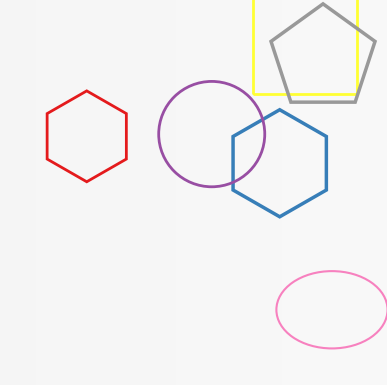[{"shape": "hexagon", "thickness": 2, "radius": 0.59, "center": [0.224, 0.646]}, {"shape": "hexagon", "thickness": 2.5, "radius": 0.7, "center": [0.722, 0.576]}, {"shape": "circle", "thickness": 2, "radius": 0.68, "center": [0.546, 0.652]}, {"shape": "square", "thickness": 2, "radius": 0.67, "center": [0.788, 0.891]}, {"shape": "oval", "thickness": 1.5, "radius": 0.72, "center": [0.857, 0.195]}, {"shape": "pentagon", "thickness": 2.5, "radius": 0.71, "center": [0.834, 0.849]}]